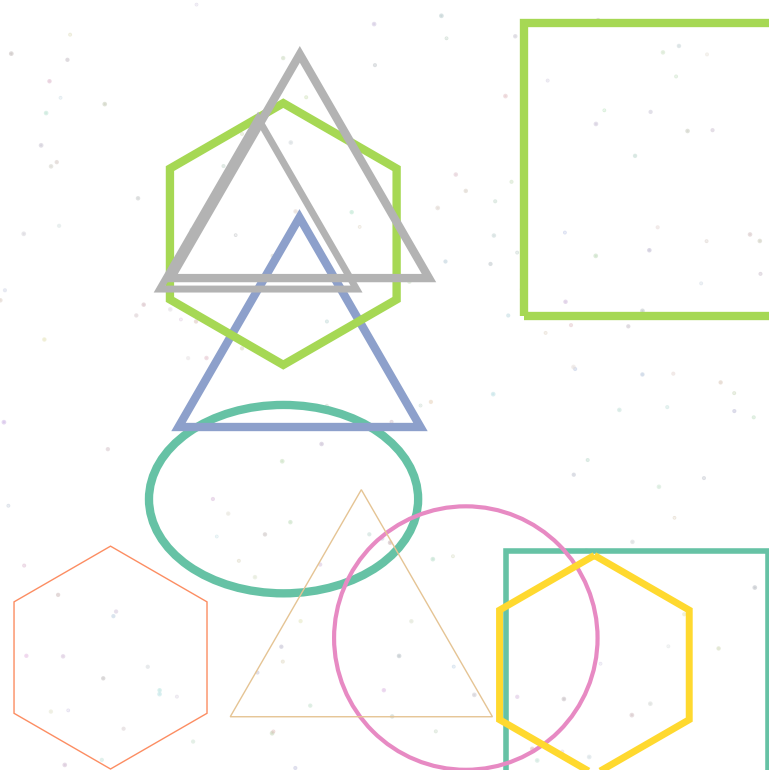[{"shape": "square", "thickness": 2, "radius": 0.85, "center": [0.827, 0.113]}, {"shape": "oval", "thickness": 3, "radius": 0.87, "center": [0.368, 0.352]}, {"shape": "hexagon", "thickness": 0.5, "radius": 0.72, "center": [0.144, 0.146]}, {"shape": "triangle", "thickness": 3, "radius": 0.91, "center": [0.389, 0.536]}, {"shape": "circle", "thickness": 1.5, "radius": 0.86, "center": [0.605, 0.171]}, {"shape": "hexagon", "thickness": 3, "radius": 0.85, "center": [0.368, 0.696]}, {"shape": "square", "thickness": 3, "radius": 0.95, "center": [0.871, 0.78]}, {"shape": "hexagon", "thickness": 2.5, "radius": 0.71, "center": [0.772, 0.137]}, {"shape": "triangle", "thickness": 0.5, "radius": 0.98, "center": [0.469, 0.167]}, {"shape": "triangle", "thickness": 3, "radius": 0.97, "center": [0.389, 0.736]}, {"shape": "triangle", "thickness": 2.5, "radius": 0.74, "center": [0.335, 0.698]}]